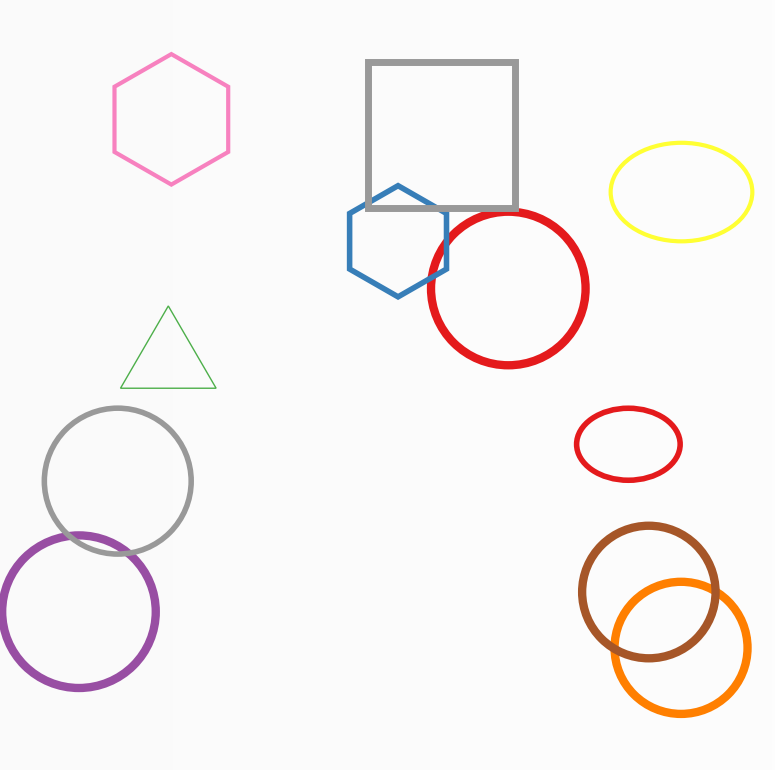[{"shape": "circle", "thickness": 3, "radius": 0.5, "center": [0.656, 0.625]}, {"shape": "oval", "thickness": 2, "radius": 0.33, "center": [0.811, 0.423]}, {"shape": "hexagon", "thickness": 2, "radius": 0.36, "center": [0.514, 0.687]}, {"shape": "triangle", "thickness": 0.5, "radius": 0.36, "center": [0.217, 0.531]}, {"shape": "circle", "thickness": 3, "radius": 0.5, "center": [0.102, 0.206]}, {"shape": "circle", "thickness": 3, "radius": 0.43, "center": [0.879, 0.159]}, {"shape": "oval", "thickness": 1.5, "radius": 0.46, "center": [0.879, 0.751]}, {"shape": "circle", "thickness": 3, "radius": 0.43, "center": [0.837, 0.231]}, {"shape": "hexagon", "thickness": 1.5, "radius": 0.42, "center": [0.221, 0.845]}, {"shape": "circle", "thickness": 2, "radius": 0.47, "center": [0.152, 0.375]}, {"shape": "square", "thickness": 2.5, "radius": 0.47, "center": [0.57, 0.825]}]